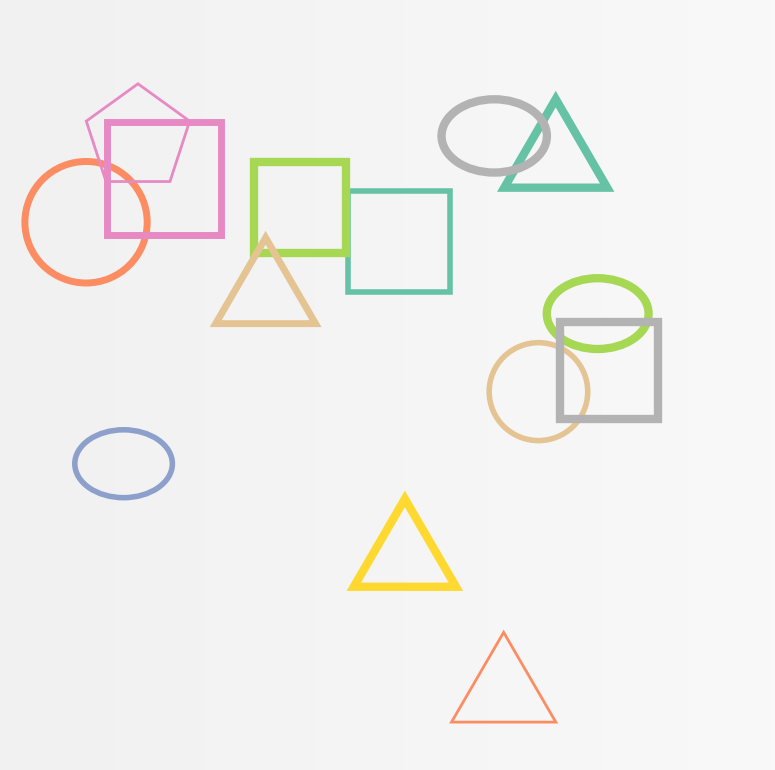[{"shape": "square", "thickness": 2, "radius": 0.33, "center": [0.515, 0.687]}, {"shape": "triangle", "thickness": 3, "radius": 0.38, "center": [0.717, 0.795]}, {"shape": "triangle", "thickness": 1, "radius": 0.39, "center": [0.65, 0.101]}, {"shape": "circle", "thickness": 2.5, "radius": 0.39, "center": [0.111, 0.711]}, {"shape": "oval", "thickness": 2, "radius": 0.31, "center": [0.159, 0.398]}, {"shape": "square", "thickness": 2.5, "radius": 0.37, "center": [0.211, 0.768]}, {"shape": "pentagon", "thickness": 1, "radius": 0.35, "center": [0.178, 0.821]}, {"shape": "oval", "thickness": 3, "radius": 0.33, "center": [0.771, 0.593]}, {"shape": "square", "thickness": 3, "radius": 0.3, "center": [0.387, 0.731]}, {"shape": "triangle", "thickness": 3, "radius": 0.38, "center": [0.522, 0.276]}, {"shape": "triangle", "thickness": 2.5, "radius": 0.37, "center": [0.343, 0.617]}, {"shape": "circle", "thickness": 2, "radius": 0.32, "center": [0.695, 0.491]}, {"shape": "square", "thickness": 3, "radius": 0.32, "center": [0.786, 0.519]}, {"shape": "oval", "thickness": 3, "radius": 0.34, "center": [0.638, 0.823]}]